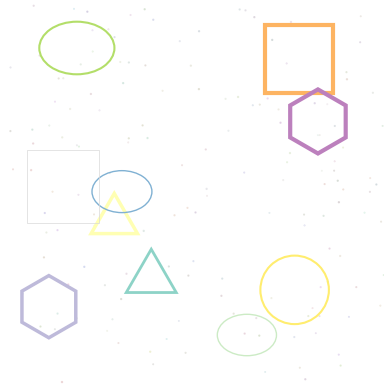[{"shape": "triangle", "thickness": 2, "radius": 0.37, "center": [0.393, 0.278]}, {"shape": "triangle", "thickness": 2.5, "radius": 0.35, "center": [0.297, 0.428]}, {"shape": "hexagon", "thickness": 2.5, "radius": 0.4, "center": [0.127, 0.203]}, {"shape": "oval", "thickness": 1, "radius": 0.39, "center": [0.317, 0.502]}, {"shape": "square", "thickness": 3, "radius": 0.44, "center": [0.776, 0.847]}, {"shape": "oval", "thickness": 1.5, "radius": 0.49, "center": [0.2, 0.875]}, {"shape": "square", "thickness": 0.5, "radius": 0.47, "center": [0.163, 0.515]}, {"shape": "hexagon", "thickness": 3, "radius": 0.42, "center": [0.826, 0.685]}, {"shape": "oval", "thickness": 1, "radius": 0.38, "center": [0.641, 0.13]}, {"shape": "circle", "thickness": 1.5, "radius": 0.44, "center": [0.765, 0.247]}]